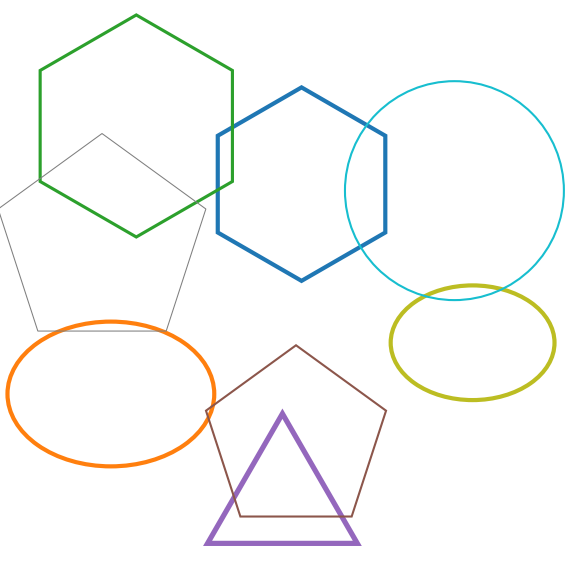[{"shape": "hexagon", "thickness": 2, "radius": 0.84, "center": [0.522, 0.68]}, {"shape": "oval", "thickness": 2, "radius": 0.9, "center": [0.192, 0.317]}, {"shape": "hexagon", "thickness": 1.5, "radius": 0.96, "center": [0.236, 0.781]}, {"shape": "triangle", "thickness": 2.5, "radius": 0.75, "center": [0.489, 0.133]}, {"shape": "pentagon", "thickness": 1, "radius": 0.82, "center": [0.513, 0.237]}, {"shape": "pentagon", "thickness": 0.5, "radius": 0.95, "center": [0.177, 0.579]}, {"shape": "oval", "thickness": 2, "radius": 0.71, "center": [0.818, 0.406]}, {"shape": "circle", "thickness": 1, "radius": 0.95, "center": [0.787, 0.669]}]